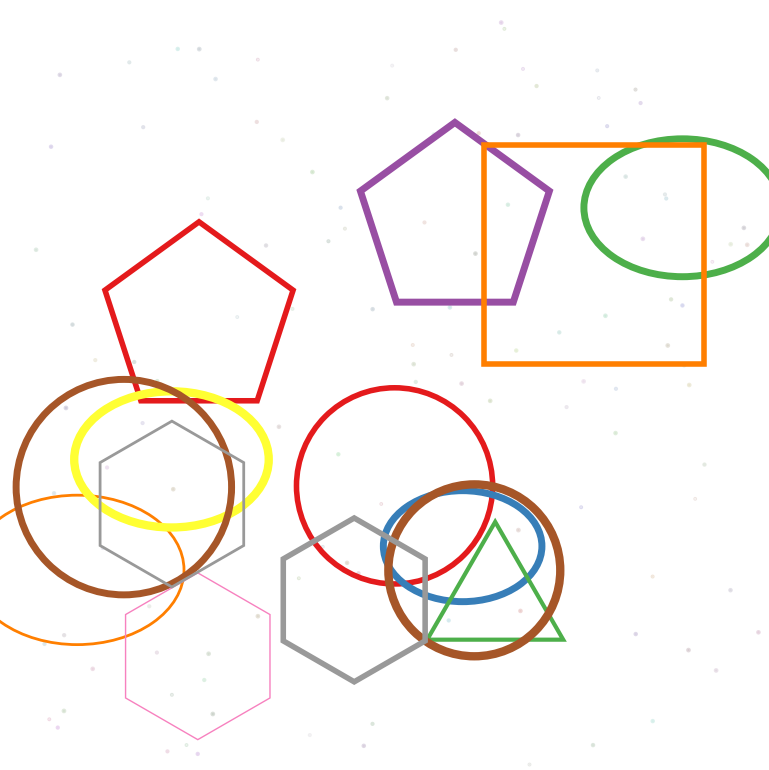[{"shape": "circle", "thickness": 2, "radius": 0.64, "center": [0.512, 0.369]}, {"shape": "pentagon", "thickness": 2, "radius": 0.64, "center": [0.258, 0.583]}, {"shape": "oval", "thickness": 2.5, "radius": 0.51, "center": [0.601, 0.291]}, {"shape": "triangle", "thickness": 1.5, "radius": 0.51, "center": [0.643, 0.22]}, {"shape": "oval", "thickness": 2.5, "radius": 0.64, "center": [0.886, 0.73]}, {"shape": "pentagon", "thickness": 2.5, "radius": 0.65, "center": [0.591, 0.712]}, {"shape": "square", "thickness": 2, "radius": 0.71, "center": [0.771, 0.67]}, {"shape": "oval", "thickness": 1, "radius": 0.69, "center": [0.1, 0.26]}, {"shape": "oval", "thickness": 3, "radius": 0.63, "center": [0.223, 0.403]}, {"shape": "circle", "thickness": 2.5, "radius": 0.7, "center": [0.161, 0.367]}, {"shape": "circle", "thickness": 3, "radius": 0.56, "center": [0.616, 0.259]}, {"shape": "hexagon", "thickness": 0.5, "radius": 0.54, "center": [0.257, 0.148]}, {"shape": "hexagon", "thickness": 2, "radius": 0.53, "center": [0.46, 0.221]}, {"shape": "hexagon", "thickness": 1, "radius": 0.54, "center": [0.223, 0.345]}]